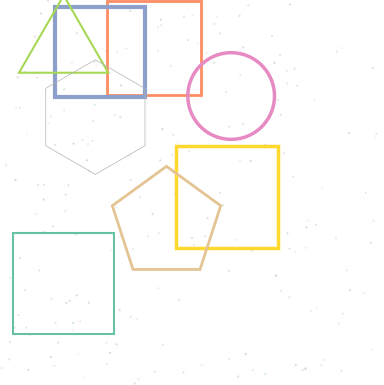[{"shape": "square", "thickness": 1.5, "radius": 0.65, "center": [0.165, 0.263]}, {"shape": "square", "thickness": 2, "radius": 0.61, "center": [0.4, 0.875]}, {"shape": "square", "thickness": 3, "radius": 0.59, "center": [0.26, 0.865]}, {"shape": "circle", "thickness": 2.5, "radius": 0.56, "center": [0.6, 0.751]}, {"shape": "triangle", "thickness": 1.5, "radius": 0.67, "center": [0.165, 0.878]}, {"shape": "square", "thickness": 2.5, "radius": 0.66, "center": [0.59, 0.489]}, {"shape": "pentagon", "thickness": 2, "radius": 0.74, "center": [0.433, 0.42]}, {"shape": "hexagon", "thickness": 0.5, "radius": 0.74, "center": [0.248, 0.696]}]